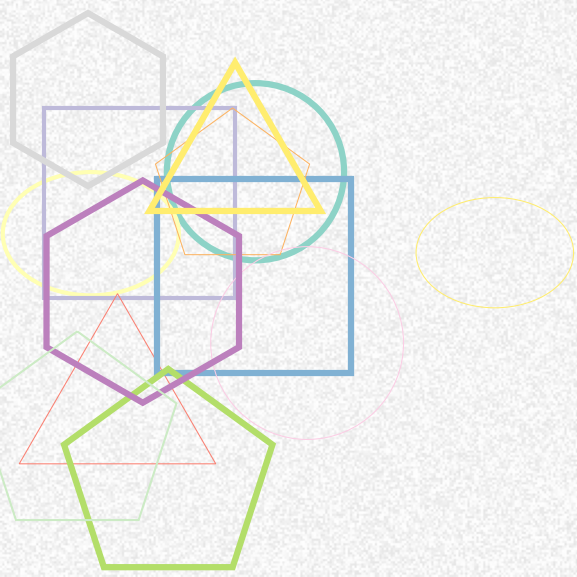[{"shape": "circle", "thickness": 3, "radius": 0.77, "center": [0.442, 0.702]}, {"shape": "oval", "thickness": 2, "radius": 0.76, "center": [0.157, 0.594]}, {"shape": "square", "thickness": 2, "radius": 0.82, "center": [0.242, 0.648]}, {"shape": "triangle", "thickness": 0.5, "radius": 0.98, "center": [0.203, 0.294]}, {"shape": "square", "thickness": 3, "radius": 0.84, "center": [0.44, 0.522]}, {"shape": "pentagon", "thickness": 0.5, "radius": 0.7, "center": [0.403, 0.672]}, {"shape": "pentagon", "thickness": 3, "radius": 0.95, "center": [0.291, 0.17]}, {"shape": "circle", "thickness": 0.5, "radius": 0.83, "center": [0.532, 0.405]}, {"shape": "hexagon", "thickness": 3, "radius": 0.75, "center": [0.152, 0.827]}, {"shape": "hexagon", "thickness": 3, "radius": 0.96, "center": [0.247, 0.494]}, {"shape": "pentagon", "thickness": 1, "radius": 0.9, "center": [0.134, 0.245]}, {"shape": "oval", "thickness": 0.5, "radius": 0.68, "center": [0.857, 0.562]}, {"shape": "triangle", "thickness": 3, "radius": 0.86, "center": [0.407, 0.719]}]